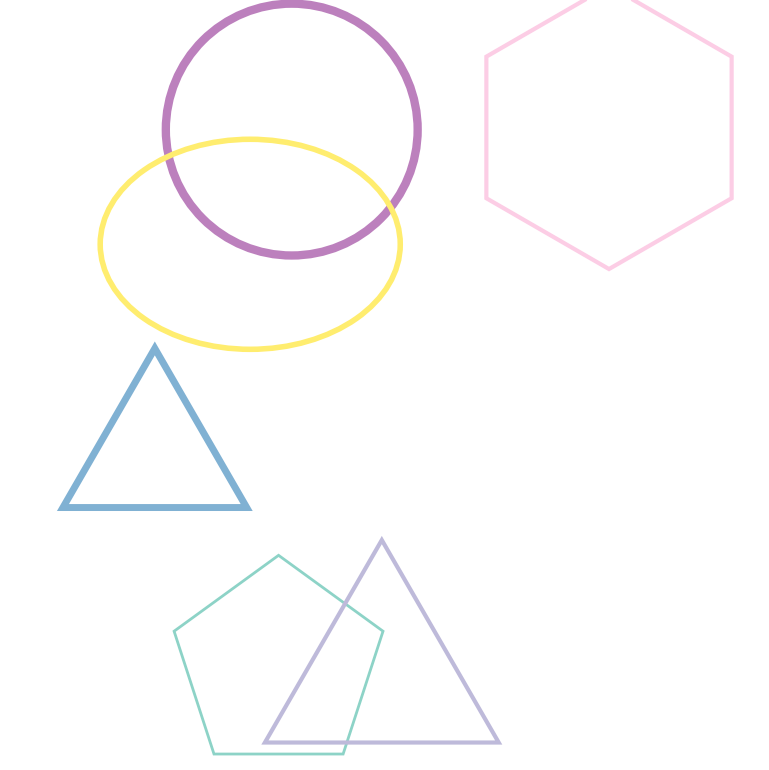[{"shape": "pentagon", "thickness": 1, "radius": 0.71, "center": [0.362, 0.136]}, {"shape": "triangle", "thickness": 1.5, "radius": 0.88, "center": [0.496, 0.123]}, {"shape": "triangle", "thickness": 2.5, "radius": 0.69, "center": [0.201, 0.41]}, {"shape": "hexagon", "thickness": 1.5, "radius": 0.92, "center": [0.791, 0.834]}, {"shape": "circle", "thickness": 3, "radius": 0.82, "center": [0.379, 0.832]}, {"shape": "oval", "thickness": 2, "radius": 0.97, "center": [0.325, 0.683]}]